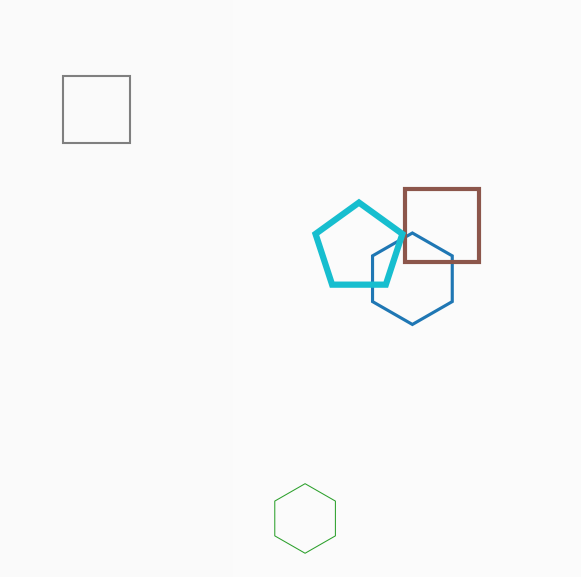[{"shape": "hexagon", "thickness": 1.5, "radius": 0.4, "center": [0.71, 0.516]}, {"shape": "hexagon", "thickness": 0.5, "radius": 0.3, "center": [0.525, 0.101]}, {"shape": "square", "thickness": 2, "radius": 0.32, "center": [0.76, 0.608]}, {"shape": "square", "thickness": 1, "radius": 0.29, "center": [0.165, 0.81]}, {"shape": "pentagon", "thickness": 3, "radius": 0.39, "center": [0.618, 0.57]}]